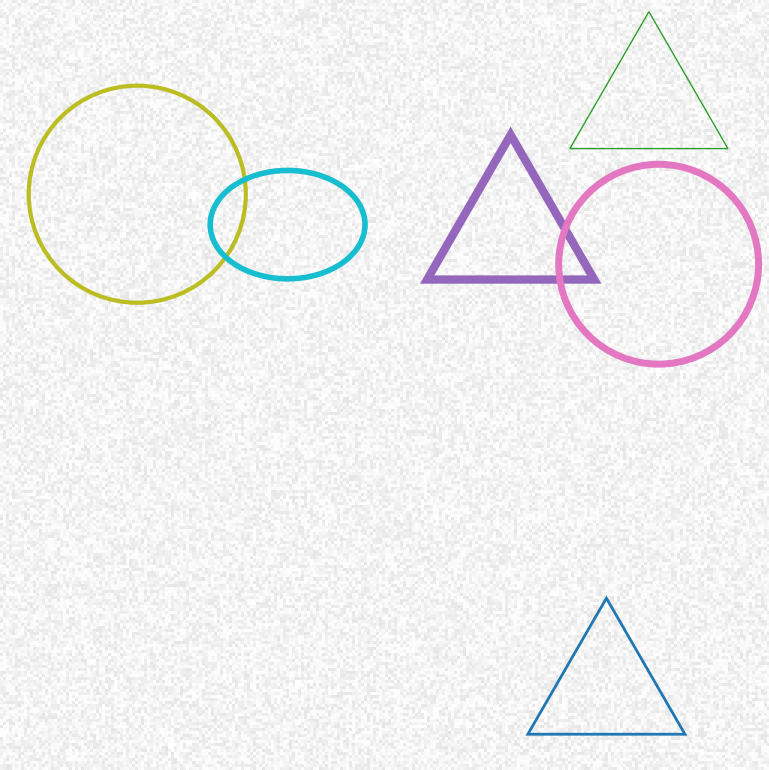[{"shape": "triangle", "thickness": 1, "radius": 0.59, "center": [0.788, 0.105]}, {"shape": "triangle", "thickness": 0.5, "radius": 0.59, "center": [0.843, 0.866]}, {"shape": "triangle", "thickness": 3, "radius": 0.63, "center": [0.663, 0.7]}, {"shape": "circle", "thickness": 2.5, "radius": 0.65, "center": [0.855, 0.657]}, {"shape": "circle", "thickness": 1.5, "radius": 0.7, "center": [0.178, 0.748]}, {"shape": "oval", "thickness": 2, "radius": 0.5, "center": [0.374, 0.708]}]